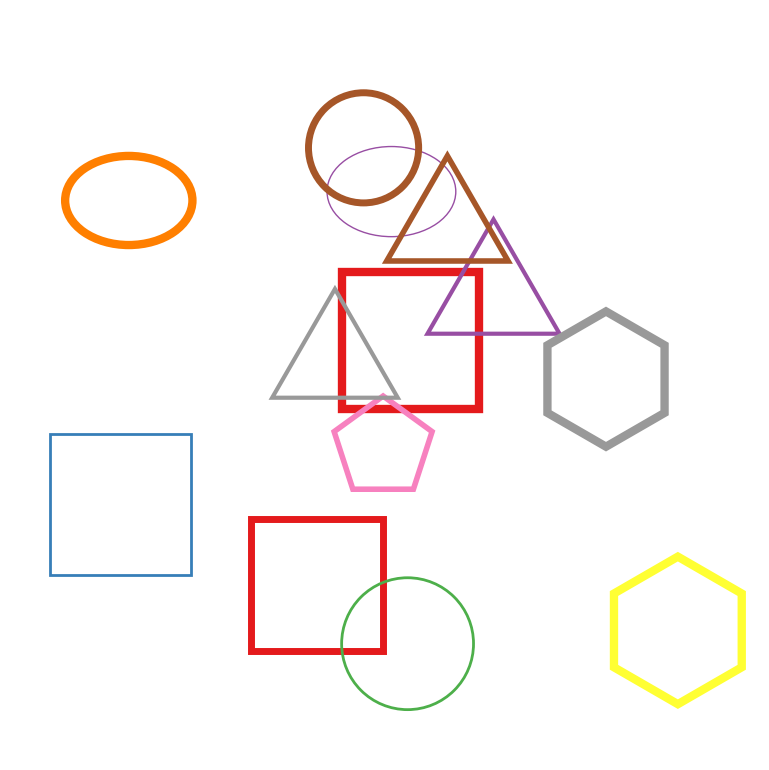[{"shape": "square", "thickness": 2.5, "radius": 0.43, "center": [0.412, 0.24]}, {"shape": "square", "thickness": 3, "radius": 0.44, "center": [0.534, 0.558]}, {"shape": "square", "thickness": 1, "radius": 0.46, "center": [0.157, 0.345]}, {"shape": "circle", "thickness": 1, "radius": 0.43, "center": [0.529, 0.164]}, {"shape": "triangle", "thickness": 1.5, "radius": 0.5, "center": [0.641, 0.616]}, {"shape": "oval", "thickness": 0.5, "radius": 0.42, "center": [0.508, 0.751]}, {"shape": "oval", "thickness": 3, "radius": 0.41, "center": [0.167, 0.74]}, {"shape": "hexagon", "thickness": 3, "radius": 0.48, "center": [0.88, 0.181]}, {"shape": "circle", "thickness": 2.5, "radius": 0.36, "center": [0.472, 0.808]}, {"shape": "triangle", "thickness": 2, "radius": 0.46, "center": [0.581, 0.707]}, {"shape": "pentagon", "thickness": 2, "radius": 0.33, "center": [0.498, 0.419]}, {"shape": "triangle", "thickness": 1.5, "radius": 0.47, "center": [0.435, 0.531]}, {"shape": "hexagon", "thickness": 3, "radius": 0.44, "center": [0.787, 0.508]}]